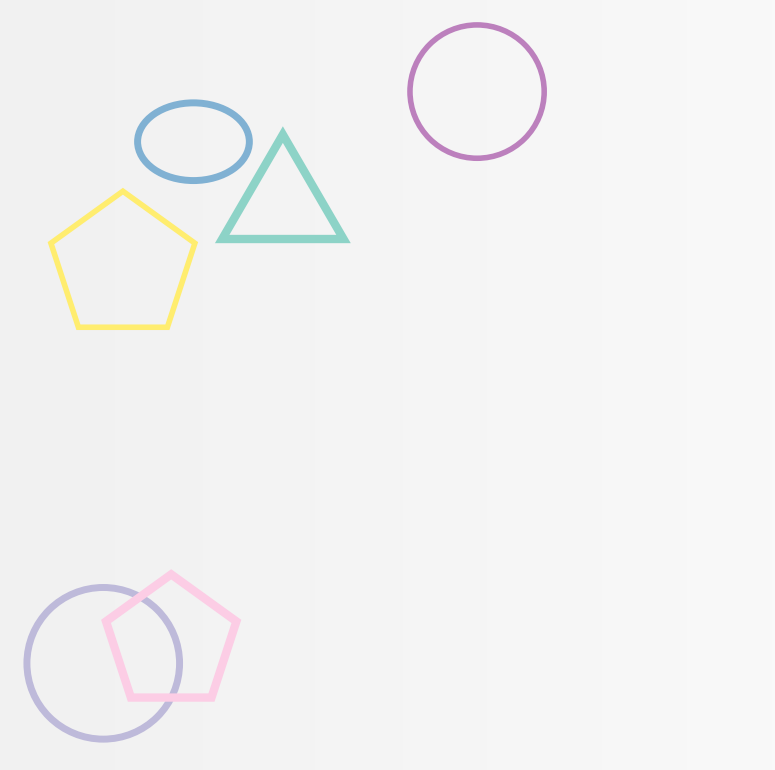[{"shape": "triangle", "thickness": 3, "radius": 0.45, "center": [0.365, 0.735]}, {"shape": "circle", "thickness": 2.5, "radius": 0.49, "center": [0.133, 0.139]}, {"shape": "oval", "thickness": 2.5, "radius": 0.36, "center": [0.25, 0.816]}, {"shape": "pentagon", "thickness": 3, "radius": 0.44, "center": [0.221, 0.166]}, {"shape": "circle", "thickness": 2, "radius": 0.43, "center": [0.616, 0.881]}, {"shape": "pentagon", "thickness": 2, "radius": 0.49, "center": [0.159, 0.654]}]